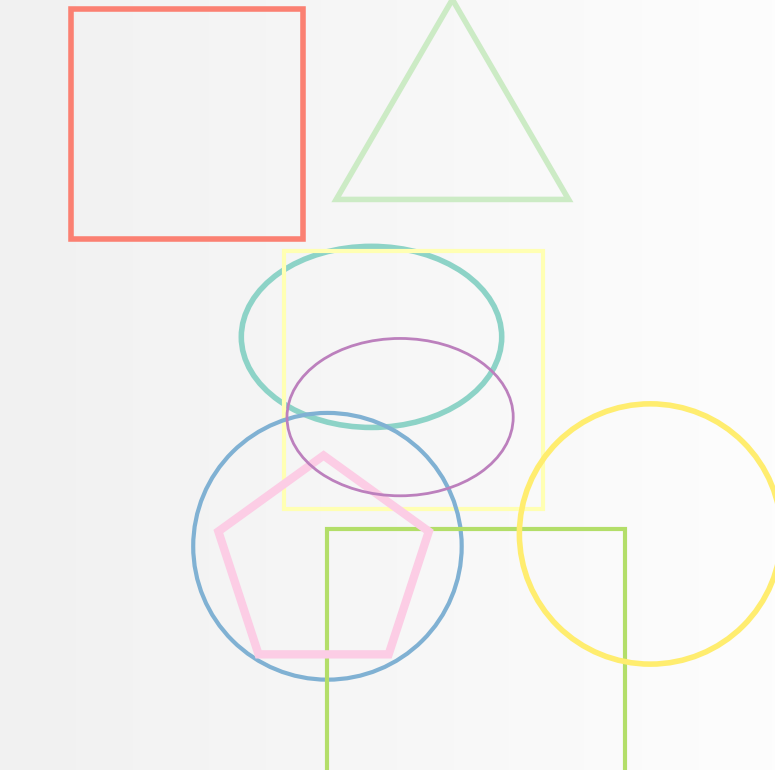[{"shape": "oval", "thickness": 2, "radius": 0.84, "center": [0.479, 0.562]}, {"shape": "square", "thickness": 1.5, "radius": 0.84, "center": [0.533, 0.506]}, {"shape": "square", "thickness": 2, "radius": 0.75, "center": [0.242, 0.839]}, {"shape": "circle", "thickness": 1.5, "radius": 0.87, "center": [0.423, 0.291]}, {"shape": "square", "thickness": 1.5, "radius": 0.96, "center": [0.614, 0.12]}, {"shape": "pentagon", "thickness": 3, "radius": 0.71, "center": [0.418, 0.266]}, {"shape": "oval", "thickness": 1, "radius": 0.73, "center": [0.516, 0.458]}, {"shape": "triangle", "thickness": 2, "radius": 0.87, "center": [0.584, 0.828]}, {"shape": "circle", "thickness": 2, "radius": 0.85, "center": [0.839, 0.307]}]